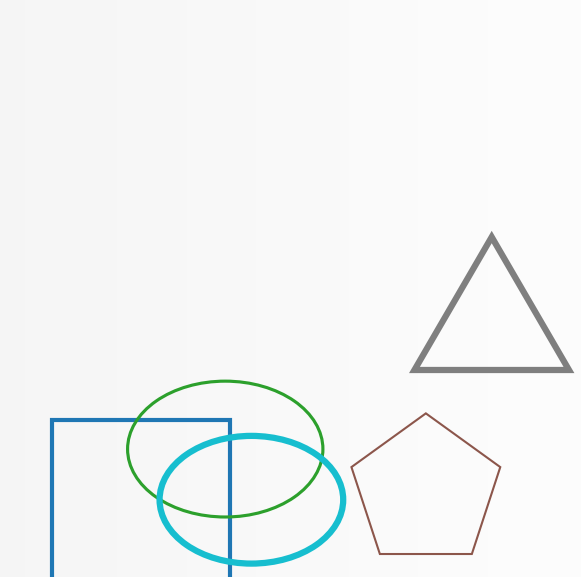[{"shape": "square", "thickness": 2, "radius": 0.77, "center": [0.243, 0.119]}, {"shape": "oval", "thickness": 1.5, "radius": 0.84, "center": [0.388, 0.222]}, {"shape": "pentagon", "thickness": 1, "radius": 0.67, "center": [0.733, 0.149]}, {"shape": "triangle", "thickness": 3, "radius": 0.77, "center": [0.846, 0.435]}, {"shape": "oval", "thickness": 3, "radius": 0.79, "center": [0.433, 0.134]}]